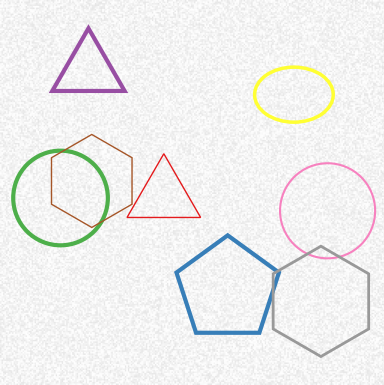[{"shape": "triangle", "thickness": 1, "radius": 0.55, "center": [0.426, 0.49]}, {"shape": "pentagon", "thickness": 3, "radius": 0.7, "center": [0.591, 0.249]}, {"shape": "circle", "thickness": 3, "radius": 0.61, "center": [0.157, 0.486]}, {"shape": "triangle", "thickness": 3, "radius": 0.54, "center": [0.23, 0.818]}, {"shape": "oval", "thickness": 2.5, "radius": 0.51, "center": [0.763, 0.754]}, {"shape": "hexagon", "thickness": 1, "radius": 0.6, "center": [0.238, 0.53]}, {"shape": "circle", "thickness": 1.5, "radius": 0.62, "center": [0.851, 0.452]}, {"shape": "hexagon", "thickness": 2, "radius": 0.72, "center": [0.834, 0.217]}]